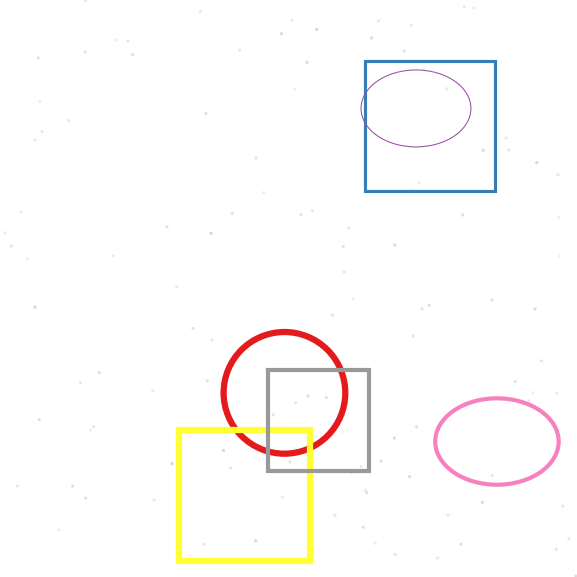[{"shape": "circle", "thickness": 3, "radius": 0.53, "center": [0.493, 0.319]}, {"shape": "square", "thickness": 1.5, "radius": 0.56, "center": [0.745, 0.781]}, {"shape": "oval", "thickness": 0.5, "radius": 0.48, "center": [0.72, 0.811]}, {"shape": "square", "thickness": 3, "radius": 0.57, "center": [0.424, 0.141]}, {"shape": "oval", "thickness": 2, "radius": 0.53, "center": [0.861, 0.235]}, {"shape": "square", "thickness": 2, "radius": 0.44, "center": [0.551, 0.272]}]